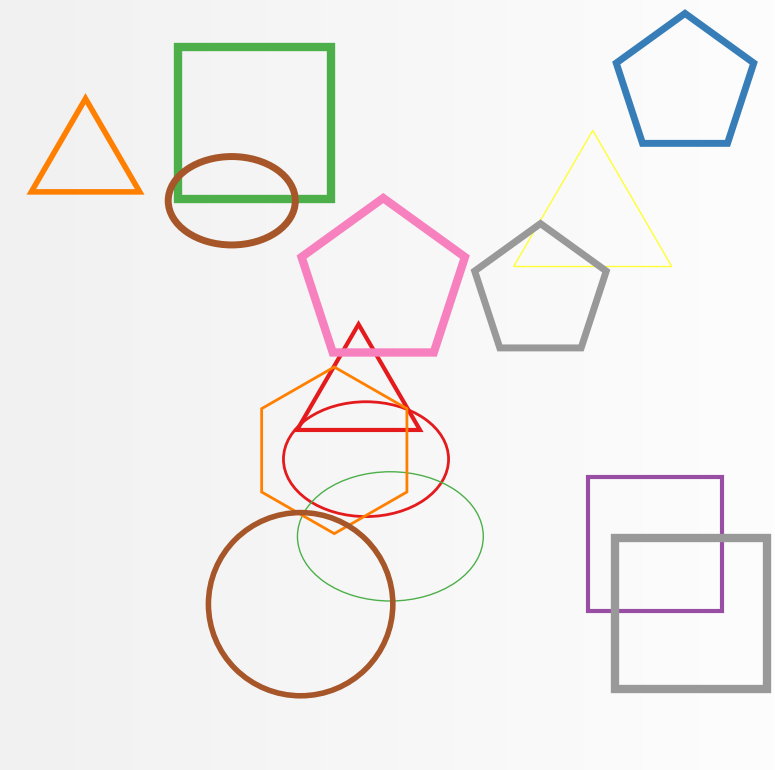[{"shape": "triangle", "thickness": 1.5, "radius": 0.46, "center": [0.463, 0.487]}, {"shape": "oval", "thickness": 1, "radius": 0.53, "center": [0.472, 0.404]}, {"shape": "pentagon", "thickness": 2.5, "radius": 0.47, "center": [0.884, 0.889]}, {"shape": "oval", "thickness": 0.5, "radius": 0.6, "center": [0.504, 0.303]}, {"shape": "square", "thickness": 3, "radius": 0.49, "center": [0.329, 0.841]}, {"shape": "square", "thickness": 1.5, "radius": 0.43, "center": [0.845, 0.294]}, {"shape": "hexagon", "thickness": 1, "radius": 0.54, "center": [0.431, 0.415]}, {"shape": "triangle", "thickness": 2, "radius": 0.4, "center": [0.11, 0.791]}, {"shape": "triangle", "thickness": 0.5, "radius": 0.59, "center": [0.765, 0.713]}, {"shape": "circle", "thickness": 2, "radius": 0.59, "center": [0.388, 0.215]}, {"shape": "oval", "thickness": 2.5, "radius": 0.41, "center": [0.299, 0.739]}, {"shape": "pentagon", "thickness": 3, "radius": 0.55, "center": [0.495, 0.632]}, {"shape": "pentagon", "thickness": 2.5, "radius": 0.45, "center": [0.697, 0.62]}, {"shape": "square", "thickness": 3, "radius": 0.49, "center": [0.892, 0.203]}]